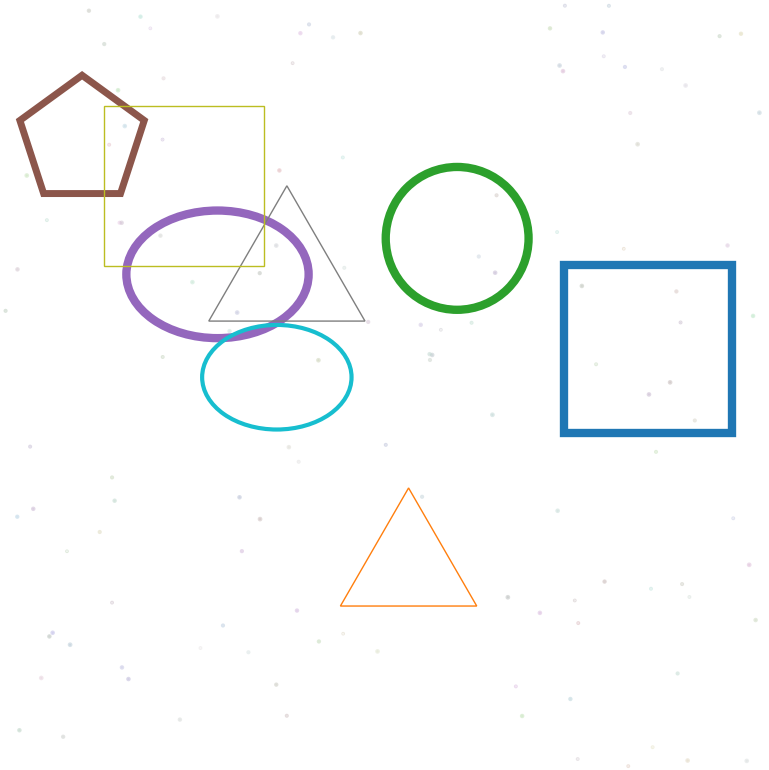[{"shape": "square", "thickness": 3, "radius": 0.55, "center": [0.841, 0.547]}, {"shape": "triangle", "thickness": 0.5, "radius": 0.51, "center": [0.531, 0.264]}, {"shape": "circle", "thickness": 3, "radius": 0.46, "center": [0.594, 0.69]}, {"shape": "oval", "thickness": 3, "radius": 0.59, "center": [0.282, 0.644]}, {"shape": "pentagon", "thickness": 2.5, "radius": 0.42, "center": [0.107, 0.817]}, {"shape": "triangle", "thickness": 0.5, "radius": 0.59, "center": [0.373, 0.642]}, {"shape": "square", "thickness": 0.5, "radius": 0.52, "center": [0.239, 0.758]}, {"shape": "oval", "thickness": 1.5, "radius": 0.49, "center": [0.36, 0.51]}]